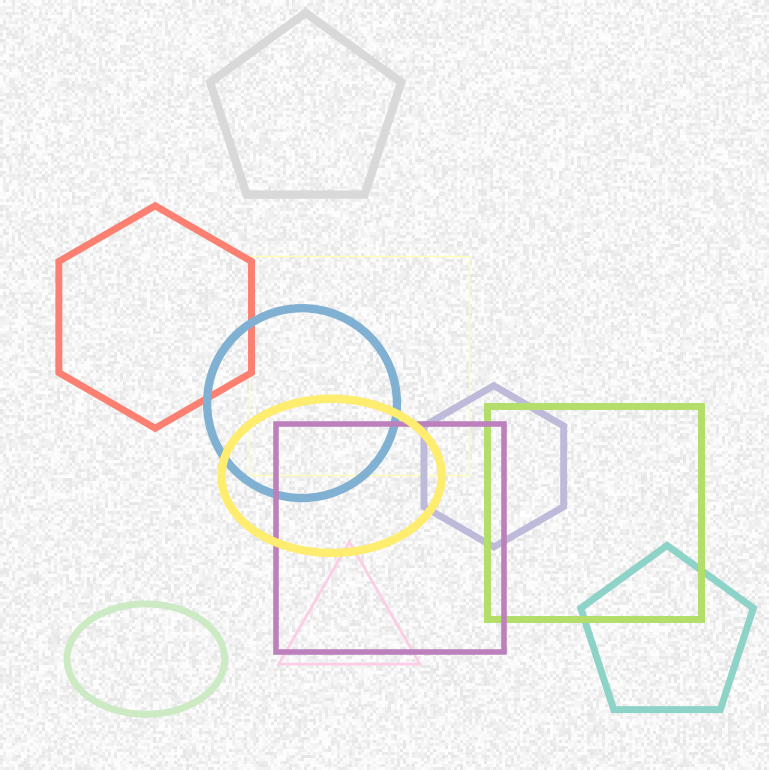[{"shape": "pentagon", "thickness": 2.5, "radius": 0.59, "center": [0.866, 0.174]}, {"shape": "square", "thickness": 0.5, "radius": 0.71, "center": [0.467, 0.525]}, {"shape": "hexagon", "thickness": 2.5, "radius": 0.52, "center": [0.641, 0.394]}, {"shape": "hexagon", "thickness": 2.5, "radius": 0.72, "center": [0.202, 0.588]}, {"shape": "circle", "thickness": 3, "radius": 0.62, "center": [0.392, 0.476]}, {"shape": "square", "thickness": 2.5, "radius": 0.69, "center": [0.771, 0.335]}, {"shape": "triangle", "thickness": 1, "radius": 0.53, "center": [0.454, 0.191]}, {"shape": "pentagon", "thickness": 3, "radius": 0.65, "center": [0.397, 0.853]}, {"shape": "square", "thickness": 2, "radius": 0.74, "center": [0.506, 0.301]}, {"shape": "oval", "thickness": 2.5, "radius": 0.51, "center": [0.189, 0.144]}, {"shape": "oval", "thickness": 3, "radius": 0.72, "center": [0.431, 0.382]}]